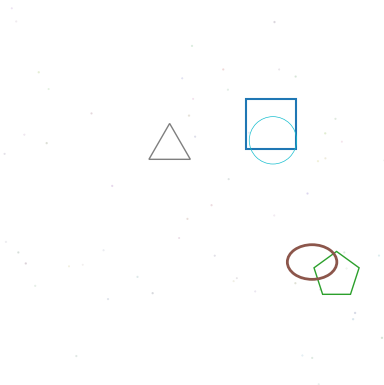[{"shape": "square", "thickness": 1.5, "radius": 0.33, "center": [0.704, 0.678]}, {"shape": "pentagon", "thickness": 1, "radius": 0.31, "center": [0.874, 0.285]}, {"shape": "oval", "thickness": 2, "radius": 0.32, "center": [0.811, 0.319]}, {"shape": "triangle", "thickness": 1, "radius": 0.31, "center": [0.441, 0.617]}, {"shape": "circle", "thickness": 0.5, "radius": 0.31, "center": [0.709, 0.636]}]